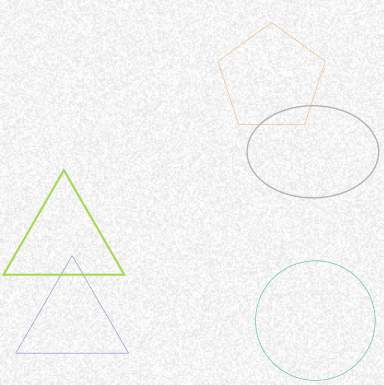[{"shape": "circle", "thickness": 0.5, "radius": 0.78, "center": [0.819, 0.167]}, {"shape": "triangle", "thickness": 0.5, "radius": 0.85, "center": [0.187, 0.167]}, {"shape": "triangle", "thickness": 1.5, "radius": 0.91, "center": [0.166, 0.377]}, {"shape": "pentagon", "thickness": 0.5, "radius": 0.73, "center": [0.706, 0.795]}, {"shape": "oval", "thickness": 1, "radius": 0.85, "center": [0.813, 0.606]}]